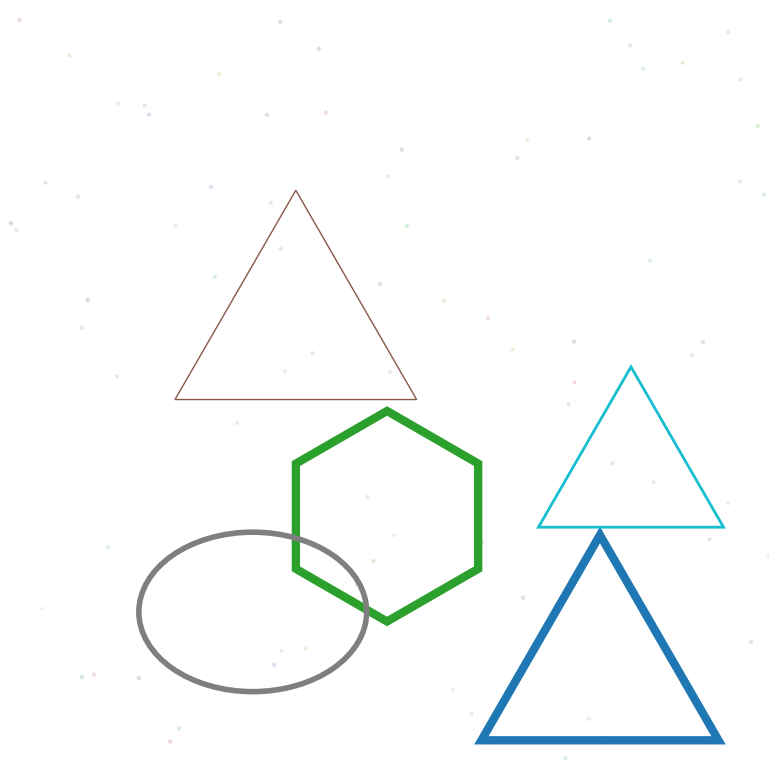[{"shape": "triangle", "thickness": 3, "radius": 0.89, "center": [0.779, 0.127]}, {"shape": "hexagon", "thickness": 3, "radius": 0.68, "center": [0.503, 0.33]}, {"shape": "triangle", "thickness": 0.5, "radius": 0.91, "center": [0.384, 0.572]}, {"shape": "oval", "thickness": 2, "radius": 0.74, "center": [0.328, 0.205]}, {"shape": "triangle", "thickness": 1, "radius": 0.69, "center": [0.819, 0.385]}]